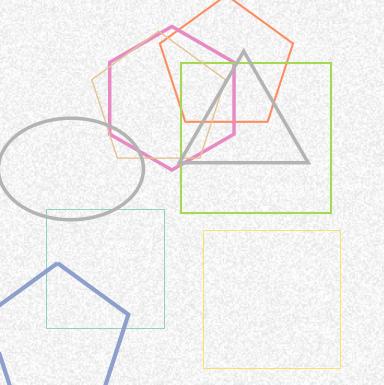[{"shape": "square", "thickness": 0.5, "radius": 0.77, "center": [0.273, 0.302]}, {"shape": "pentagon", "thickness": 1.5, "radius": 0.91, "center": [0.588, 0.831]}, {"shape": "pentagon", "thickness": 3, "radius": 0.97, "center": [0.149, 0.123]}, {"shape": "hexagon", "thickness": 2.5, "radius": 0.93, "center": [0.446, 0.745]}, {"shape": "square", "thickness": 1.5, "radius": 0.97, "center": [0.665, 0.642]}, {"shape": "square", "thickness": 0.5, "radius": 0.89, "center": [0.705, 0.224]}, {"shape": "pentagon", "thickness": 1, "radius": 0.91, "center": [0.412, 0.737]}, {"shape": "oval", "thickness": 2.5, "radius": 0.94, "center": [0.184, 0.561]}, {"shape": "triangle", "thickness": 2.5, "radius": 0.97, "center": [0.633, 0.674]}]